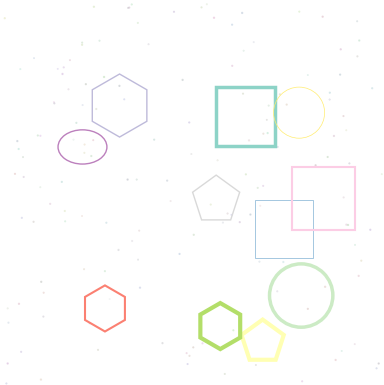[{"shape": "square", "thickness": 2.5, "radius": 0.38, "center": [0.638, 0.698]}, {"shape": "pentagon", "thickness": 3, "radius": 0.29, "center": [0.682, 0.112]}, {"shape": "hexagon", "thickness": 1, "radius": 0.41, "center": [0.311, 0.726]}, {"shape": "hexagon", "thickness": 1.5, "radius": 0.3, "center": [0.273, 0.199]}, {"shape": "square", "thickness": 0.5, "radius": 0.38, "center": [0.738, 0.405]}, {"shape": "hexagon", "thickness": 3, "radius": 0.3, "center": [0.572, 0.153]}, {"shape": "square", "thickness": 1.5, "radius": 0.41, "center": [0.84, 0.485]}, {"shape": "pentagon", "thickness": 1, "radius": 0.32, "center": [0.561, 0.481]}, {"shape": "oval", "thickness": 1, "radius": 0.32, "center": [0.214, 0.618]}, {"shape": "circle", "thickness": 2.5, "radius": 0.41, "center": [0.782, 0.232]}, {"shape": "circle", "thickness": 0.5, "radius": 0.33, "center": [0.777, 0.707]}]